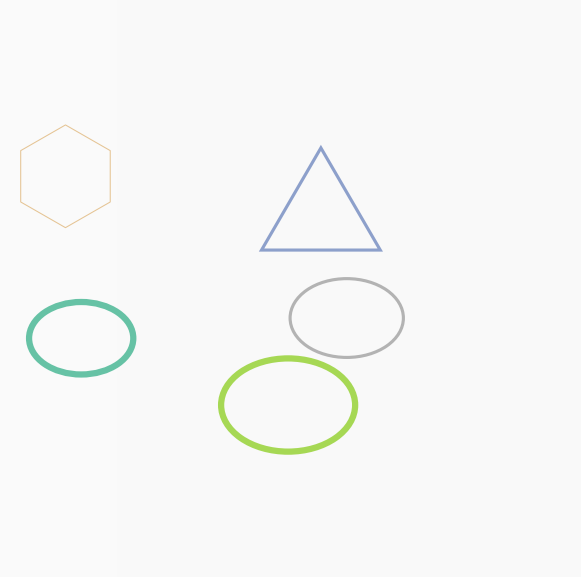[{"shape": "oval", "thickness": 3, "radius": 0.45, "center": [0.14, 0.413]}, {"shape": "triangle", "thickness": 1.5, "radius": 0.59, "center": [0.552, 0.625]}, {"shape": "oval", "thickness": 3, "radius": 0.58, "center": [0.496, 0.298]}, {"shape": "hexagon", "thickness": 0.5, "radius": 0.44, "center": [0.113, 0.694]}, {"shape": "oval", "thickness": 1.5, "radius": 0.49, "center": [0.597, 0.448]}]